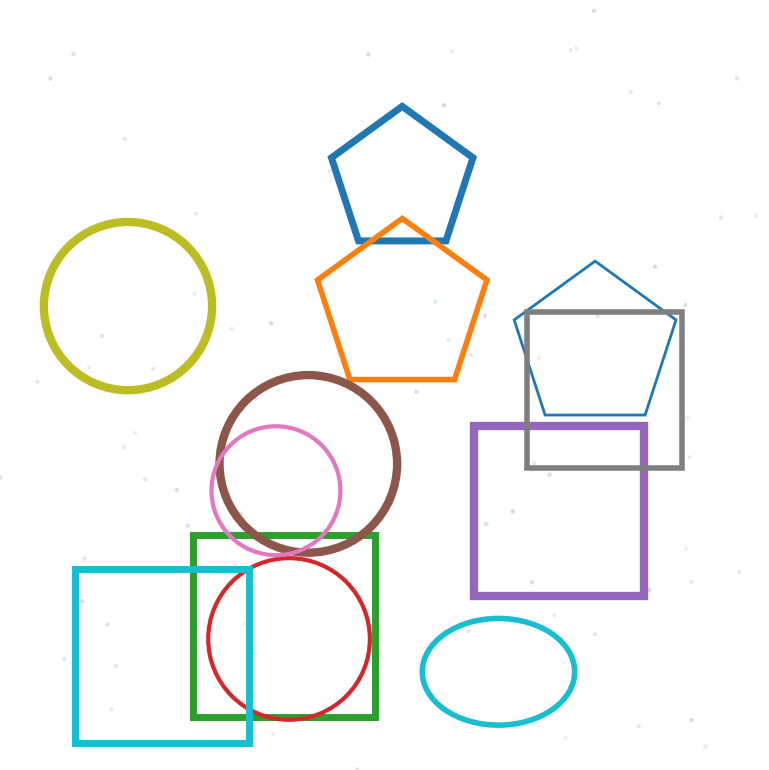[{"shape": "pentagon", "thickness": 2.5, "radius": 0.48, "center": [0.522, 0.765]}, {"shape": "pentagon", "thickness": 1, "radius": 0.55, "center": [0.773, 0.55]}, {"shape": "pentagon", "thickness": 2, "radius": 0.58, "center": [0.522, 0.601]}, {"shape": "square", "thickness": 2.5, "radius": 0.59, "center": [0.369, 0.187]}, {"shape": "circle", "thickness": 1.5, "radius": 0.52, "center": [0.375, 0.17]}, {"shape": "square", "thickness": 3, "radius": 0.55, "center": [0.726, 0.336]}, {"shape": "circle", "thickness": 3, "radius": 0.58, "center": [0.4, 0.398]}, {"shape": "circle", "thickness": 1.5, "radius": 0.42, "center": [0.358, 0.363]}, {"shape": "square", "thickness": 2, "radius": 0.5, "center": [0.785, 0.494]}, {"shape": "circle", "thickness": 3, "radius": 0.55, "center": [0.166, 0.602]}, {"shape": "square", "thickness": 2.5, "radius": 0.56, "center": [0.211, 0.148]}, {"shape": "oval", "thickness": 2, "radius": 0.49, "center": [0.647, 0.128]}]